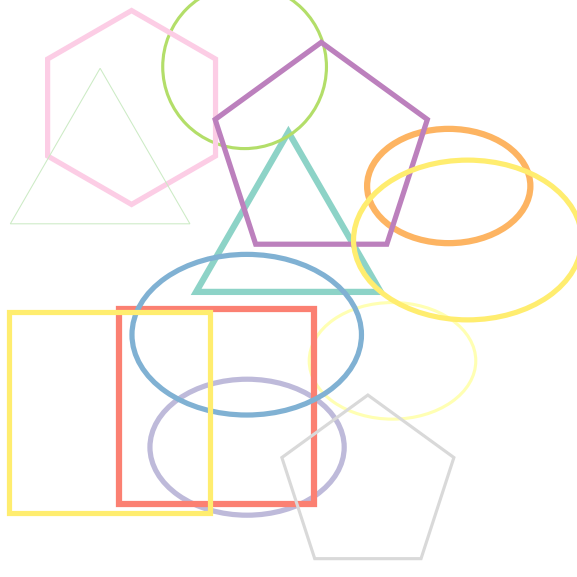[{"shape": "triangle", "thickness": 3, "radius": 0.92, "center": [0.499, 0.586]}, {"shape": "oval", "thickness": 1.5, "radius": 0.72, "center": [0.68, 0.374]}, {"shape": "oval", "thickness": 2.5, "radius": 0.84, "center": [0.428, 0.225]}, {"shape": "square", "thickness": 3, "radius": 0.84, "center": [0.376, 0.295]}, {"shape": "oval", "thickness": 2.5, "radius": 0.99, "center": [0.427, 0.42]}, {"shape": "oval", "thickness": 3, "radius": 0.71, "center": [0.777, 0.677]}, {"shape": "circle", "thickness": 1.5, "radius": 0.71, "center": [0.424, 0.884]}, {"shape": "hexagon", "thickness": 2.5, "radius": 0.84, "center": [0.228, 0.813]}, {"shape": "pentagon", "thickness": 1.5, "radius": 0.78, "center": [0.637, 0.158]}, {"shape": "pentagon", "thickness": 2.5, "radius": 0.97, "center": [0.556, 0.733]}, {"shape": "triangle", "thickness": 0.5, "radius": 0.9, "center": [0.173, 0.701]}, {"shape": "square", "thickness": 2.5, "radius": 0.87, "center": [0.189, 0.285]}, {"shape": "oval", "thickness": 2.5, "radius": 0.99, "center": [0.81, 0.584]}]